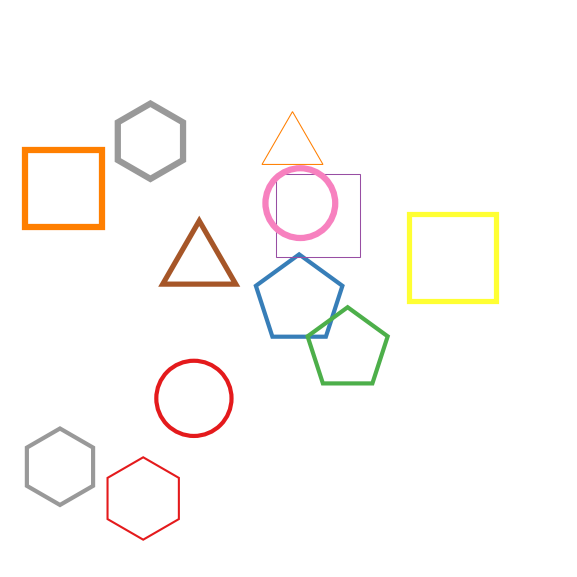[{"shape": "circle", "thickness": 2, "radius": 0.33, "center": [0.336, 0.309]}, {"shape": "hexagon", "thickness": 1, "radius": 0.36, "center": [0.248, 0.136]}, {"shape": "pentagon", "thickness": 2, "radius": 0.39, "center": [0.518, 0.48]}, {"shape": "pentagon", "thickness": 2, "radius": 0.36, "center": [0.602, 0.394]}, {"shape": "square", "thickness": 0.5, "radius": 0.36, "center": [0.551, 0.626]}, {"shape": "square", "thickness": 3, "radius": 0.34, "center": [0.11, 0.673]}, {"shape": "triangle", "thickness": 0.5, "radius": 0.3, "center": [0.506, 0.745]}, {"shape": "square", "thickness": 2.5, "radius": 0.38, "center": [0.783, 0.552]}, {"shape": "triangle", "thickness": 2.5, "radius": 0.37, "center": [0.345, 0.544]}, {"shape": "circle", "thickness": 3, "radius": 0.3, "center": [0.52, 0.647]}, {"shape": "hexagon", "thickness": 2, "radius": 0.33, "center": [0.104, 0.191]}, {"shape": "hexagon", "thickness": 3, "radius": 0.33, "center": [0.26, 0.755]}]